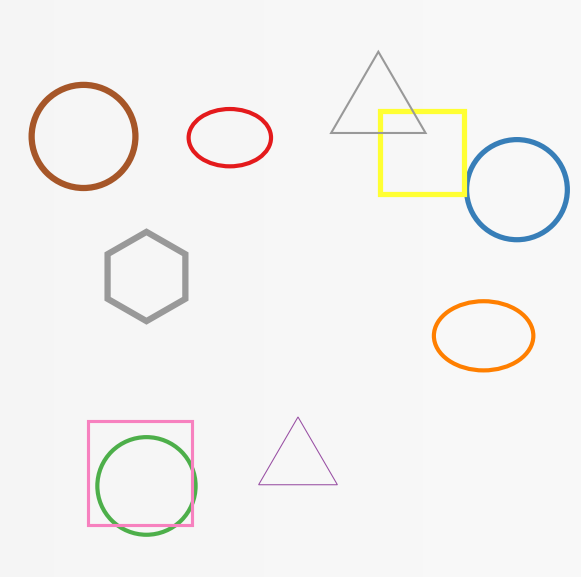[{"shape": "oval", "thickness": 2, "radius": 0.35, "center": [0.395, 0.761]}, {"shape": "circle", "thickness": 2.5, "radius": 0.43, "center": [0.889, 0.671]}, {"shape": "circle", "thickness": 2, "radius": 0.42, "center": [0.252, 0.158]}, {"shape": "triangle", "thickness": 0.5, "radius": 0.39, "center": [0.513, 0.199]}, {"shape": "oval", "thickness": 2, "radius": 0.43, "center": [0.832, 0.418]}, {"shape": "square", "thickness": 2.5, "radius": 0.36, "center": [0.725, 0.735]}, {"shape": "circle", "thickness": 3, "radius": 0.45, "center": [0.144, 0.763]}, {"shape": "square", "thickness": 1.5, "radius": 0.45, "center": [0.24, 0.18]}, {"shape": "triangle", "thickness": 1, "radius": 0.47, "center": [0.651, 0.816]}, {"shape": "hexagon", "thickness": 3, "radius": 0.39, "center": [0.252, 0.52]}]